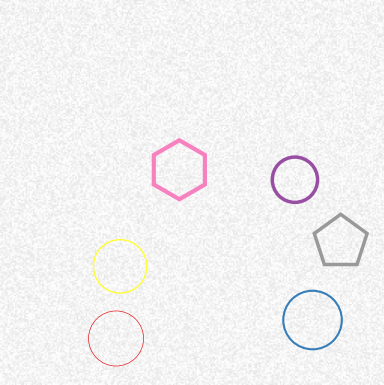[{"shape": "circle", "thickness": 0.5, "radius": 0.36, "center": [0.301, 0.121]}, {"shape": "circle", "thickness": 1.5, "radius": 0.38, "center": [0.812, 0.169]}, {"shape": "circle", "thickness": 2.5, "radius": 0.29, "center": [0.766, 0.533]}, {"shape": "circle", "thickness": 1, "radius": 0.35, "center": [0.312, 0.308]}, {"shape": "hexagon", "thickness": 3, "radius": 0.38, "center": [0.466, 0.559]}, {"shape": "pentagon", "thickness": 2.5, "radius": 0.36, "center": [0.885, 0.371]}]